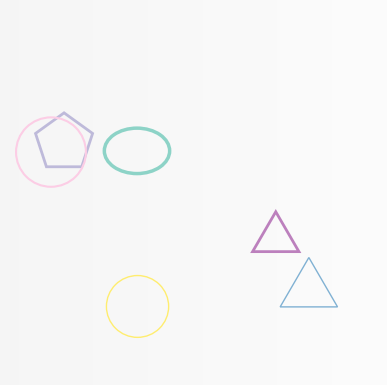[{"shape": "oval", "thickness": 2.5, "radius": 0.42, "center": [0.354, 0.608]}, {"shape": "pentagon", "thickness": 2, "radius": 0.39, "center": [0.165, 0.629]}, {"shape": "triangle", "thickness": 1, "radius": 0.43, "center": [0.797, 0.246]}, {"shape": "circle", "thickness": 1.5, "radius": 0.45, "center": [0.132, 0.605]}, {"shape": "triangle", "thickness": 2, "radius": 0.35, "center": [0.712, 0.381]}, {"shape": "circle", "thickness": 1, "radius": 0.4, "center": [0.355, 0.204]}]